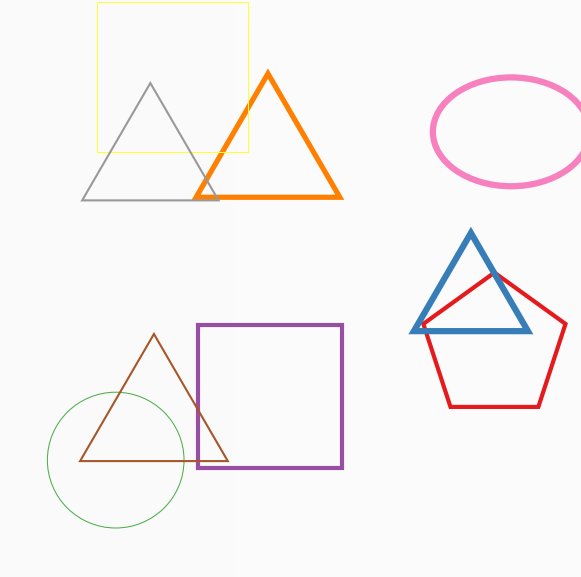[{"shape": "pentagon", "thickness": 2, "radius": 0.64, "center": [0.851, 0.399]}, {"shape": "triangle", "thickness": 3, "radius": 0.57, "center": [0.81, 0.482]}, {"shape": "circle", "thickness": 0.5, "radius": 0.59, "center": [0.199, 0.202]}, {"shape": "square", "thickness": 2, "radius": 0.62, "center": [0.465, 0.313]}, {"shape": "triangle", "thickness": 2.5, "radius": 0.71, "center": [0.461, 0.729]}, {"shape": "square", "thickness": 0.5, "radius": 0.65, "center": [0.297, 0.866]}, {"shape": "triangle", "thickness": 1, "radius": 0.73, "center": [0.265, 0.274]}, {"shape": "oval", "thickness": 3, "radius": 0.67, "center": [0.879, 0.771]}, {"shape": "triangle", "thickness": 1, "radius": 0.68, "center": [0.259, 0.72]}]